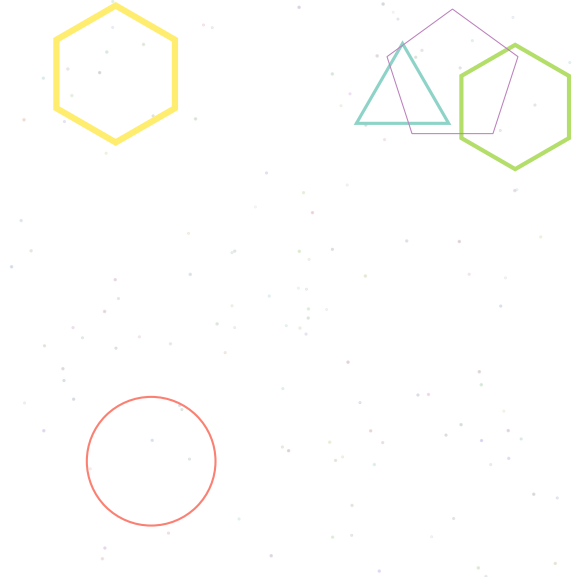[{"shape": "triangle", "thickness": 1.5, "radius": 0.46, "center": [0.697, 0.832]}, {"shape": "circle", "thickness": 1, "radius": 0.56, "center": [0.262, 0.2]}, {"shape": "hexagon", "thickness": 2, "radius": 0.54, "center": [0.892, 0.814]}, {"shape": "pentagon", "thickness": 0.5, "radius": 0.6, "center": [0.784, 0.864]}, {"shape": "hexagon", "thickness": 3, "radius": 0.59, "center": [0.2, 0.871]}]